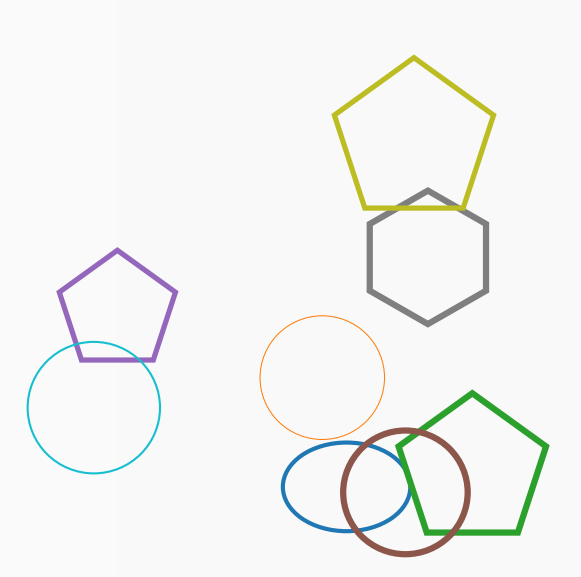[{"shape": "oval", "thickness": 2, "radius": 0.55, "center": [0.596, 0.156]}, {"shape": "circle", "thickness": 0.5, "radius": 0.54, "center": [0.554, 0.345]}, {"shape": "pentagon", "thickness": 3, "radius": 0.67, "center": [0.813, 0.185]}, {"shape": "pentagon", "thickness": 2.5, "radius": 0.53, "center": [0.202, 0.461]}, {"shape": "circle", "thickness": 3, "radius": 0.54, "center": [0.698, 0.147]}, {"shape": "hexagon", "thickness": 3, "radius": 0.58, "center": [0.736, 0.554]}, {"shape": "pentagon", "thickness": 2.5, "radius": 0.72, "center": [0.712, 0.755]}, {"shape": "circle", "thickness": 1, "radius": 0.57, "center": [0.161, 0.293]}]